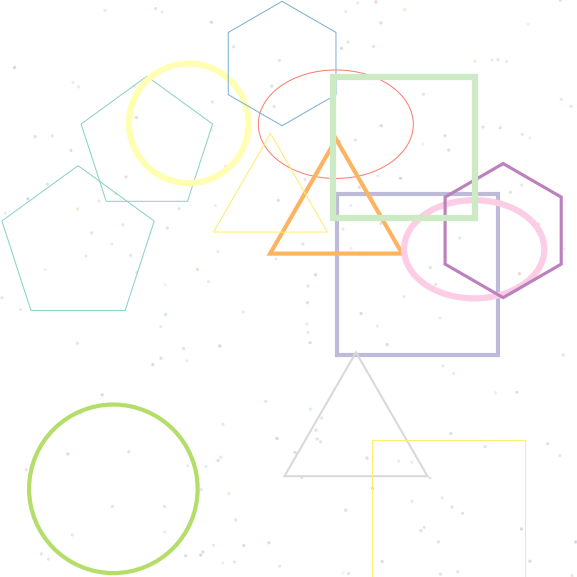[{"shape": "pentagon", "thickness": 0.5, "radius": 0.69, "center": [0.135, 0.574]}, {"shape": "pentagon", "thickness": 0.5, "radius": 0.6, "center": [0.254, 0.747]}, {"shape": "circle", "thickness": 3, "radius": 0.52, "center": [0.327, 0.786]}, {"shape": "square", "thickness": 2, "radius": 0.7, "center": [0.723, 0.524]}, {"shape": "oval", "thickness": 0.5, "radius": 0.67, "center": [0.582, 0.784]}, {"shape": "hexagon", "thickness": 0.5, "radius": 0.54, "center": [0.489, 0.889]}, {"shape": "triangle", "thickness": 2, "radius": 0.66, "center": [0.582, 0.626]}, {"shape": "circle", "thickness": 2, "radius": 0.73, "center": [0.196, 0.153]}, {"shape": "oval", "thickness": 3, "radius": 0.61, "center": [0.821, 0.568]}, {"shape": "triangle", "thickness": 1, "radius": 0.71, "center": [0.616, 0.246]}, {"shape": "hexagon", "thickness": 1.5, "radius": 0.58, "center": [0.871, 0.6]}, {"shape": "square", "thickness": 3, "radius": 0.61, "center": [0.699, 0.744]}, {"shape": "square", "thickness": 0.5, "radius": 0.66, "center": [0.777, 0.105]}, {"shape": "triangle", "thickness": 0.5, "radius": 0.57, "center": [0.468, 0.654]}]